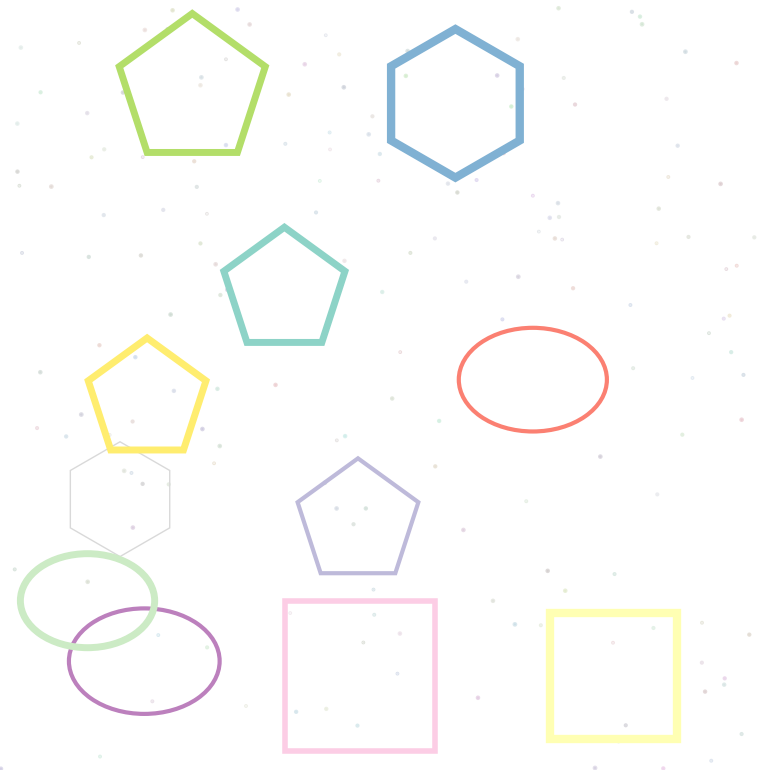[{"shape": "pentagon", "thickness": 2.5, "radius": 0.41, "center": [0.369, 0.622]}, {"shape": "square", "thickness": 3, "radius": 0.41, "center": [0.797, 0.122]}, {"shape": "pentagon", "thickness": 1.5, "radius": 0.41, "center": [0.465, 0.322]}, {"shape": "oval", "thickness": 1.5, "radius": 0.48, "center": [0.692, 0.507]}, {"shape": "hexagon", "thickness": 3, "radius": 0.48, "center": [0.591, 0.866]}, {"shape": "pentagon", "thickness": 2.5, "radius": 0.5, "center": [0.25, 0.883]}, {"shape": "square", "thickness": 2, "radius": 0.49, "center": [0.467, 0.122]}, {"shape": "hexagon", "thickness": 0.5, "radius": 0.37, "center": [0.156, 0.352]}, {"shape": "oval", "thickness": 1.5, "radius": 0.49, "center": [0.187, 0.141]}, {"shape": "oval", "thickness": 2.5, "radius": 0.44, "center": [0.114, 0.22]}, {"shape": "pentagon", "thickness": 2.5, "radius": 0.4, "center": [0.191, 0.481]}]